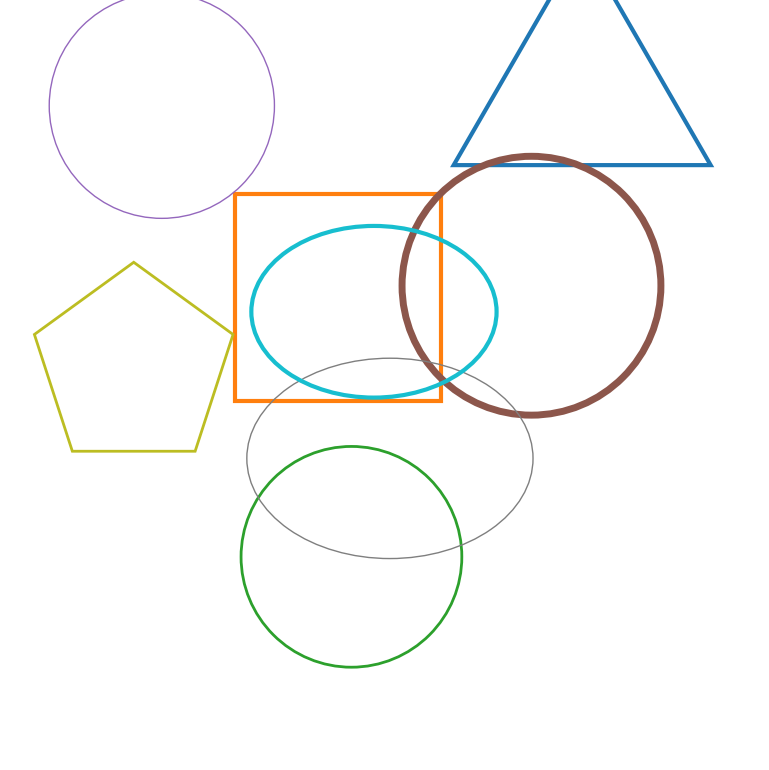[{"shape": "triangle", "thickness": 1.5, "radius": 0.96, "center": [0.756, 0.882]}, {"shape": "square", "thickness": 1.5, "radius": 0.67, "center": [0.439, 0.613]}, {"shape": "circle", "thickness": 1, "radius": 0.72, "center": [0.456, 0.277]}, {"shape": "circle", "thickness": 0.5, "radius": 0.73, "center": [0.21, 0.863]}, {"shape": "circle", "thickness": 2.5, "radius": 0.84, "center": [0.69, 0.629]}, {"shape": "oval", "thickness": 0.5, "radius": 0.93, "center": [0.506, 0.405]}, {"shape": "pentagon", "thickness": 1, "radius": 0.68, "center": [0.174, 0.524]}, {"shape": "oval", "thickness": 1.5, "radius": 0.8, "center": [0.486, 0.595]}]